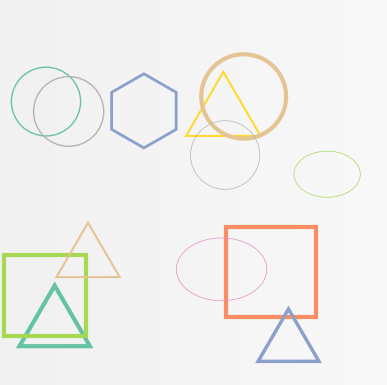[{"shape": "circle", "thickness": 1, "radius": 0.45, "center": [0.119, 0.736]}, {"shape": "triangle", "thickness": 3, "radius": 0.52, "center": [0.141, 0.153]}, {"shape": "square", "thickness": 3, "radius": 0.58, "center": [0.7, 0.294]}, {"shape": "hexagon", "thickness": 2, "radius": 0.48, "center": [0.371, 0.712]}, {"shape": "triangle", "thickness": 2.5, "radius": 0.45, "center": [0.745, 0.107]}, {"shape": "oval", "thickness": 0.5, "radius": 0.58, "center": [0.572, 0.3]}, {"shape": "square", "thickness": 3, "radius": 0.53, "center": [0.115, 0.233]}, {"shape": "oval", "thickness": 0.5, "radius": 0.43, "center": [0.844, 0.548]}, {"shape": "triangle", "thickness": 1.5, "radius": 0.55, "center": [0.576, 0.702]}, {"shape": "triangle", "thickness": 1.5, "radius": 0.47, "center": [0.227, 0.327]}, {"shape": "circle", "thickness": 3, "radius": 0.55, "center": [0.629, 0.749]}, {"shape": "circle", "thickness": 0.5, "radius": 0.45, "center": [0.581, 0.597]}, {"shape": "circle", "thickness": 1, "radius": 0.45, "center": [0.177, 0.71]}]